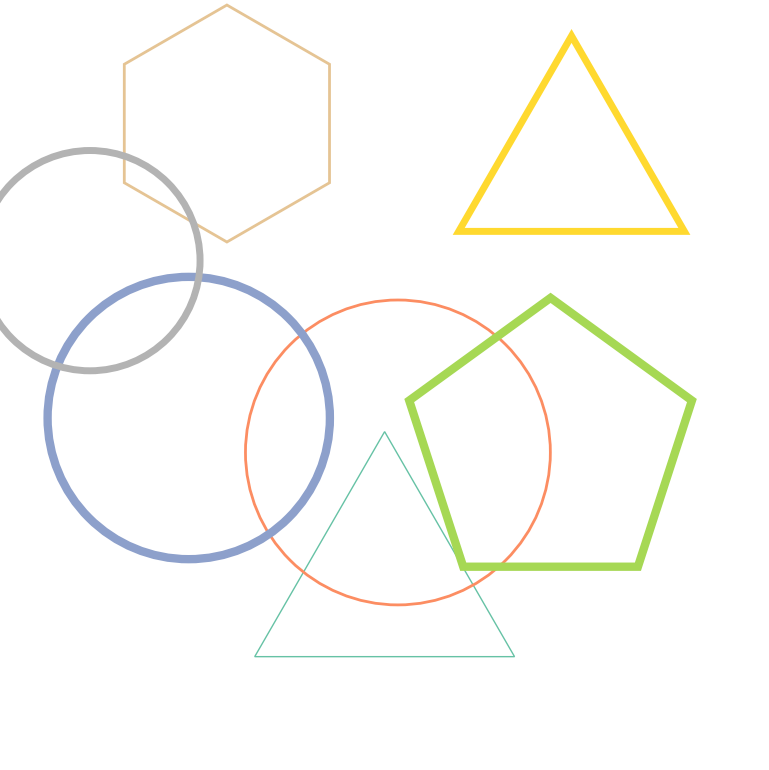[{"shape": "triangle", "thickness": 0.5, "radius": 0.97, "center": [0.5, 0.245]}, {"shape": "circle", "thickness": 1, "radius": 0.99, "center": [0.517, 0.412]}, {"shape": "circle", "thickness": 3, "radius": 0.92, "center": [0.245, 0.457]}, {"shape": "pentagon", "thickness": 3, "radius": 0.97, "center": [0.715, 0.42]}, {"shape": "triangle", "thickness": 2.5, "radius": 0.85, "center": [0.742, 0.784]}, {"shape": "hexagon", "thickness": 1, "radius": 0.77, "center": [0.295, 0.84]}, {"shape": "circle", "thickness": 2.5, "radius": 0.72, "center": [0.117, 0.661]}]